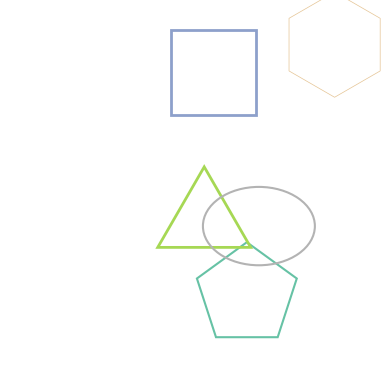[{"shape": "pentagon", "thickness": 1.5, "radius": 0.68, "center": [0.641, 0.234]}, {"shape": "square", "thickness": 2, "radius": 0.55, "center": [0.554, 0.813]}, {"shape": "triangle", "thickness": 2, "radius": 0.7, "center": [0.53, 0.427]}, {"shape": "hexagon", "thickness": 0.5, "radius": 0.68, "center": [0.869, 0.884]}, {"shape": "oval", "thickness": 1.5, "radius": 0.73, "center": [0.672, 0.413]}]